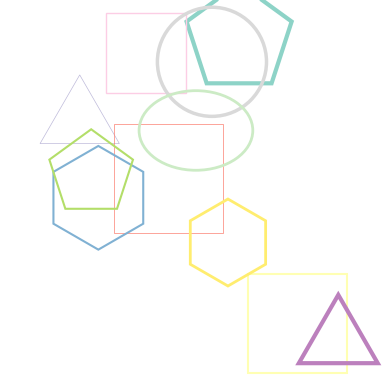[{"shape": "pentagon", "thickness": 3, "radius": 0.72, "center": [0.621, 0.9]}, {"shape": "square", "thickness": 1.5, "radius": 0.64, "center": [0.774, 0.159]}, {"shape": "triangle", "thickness": 0.5, "radius": 0.59, "center": [0.207, 0.686]}, {"shape": "square", "thickness": 0.5, "radius": 0.71, "center": [0.438, 0.537]}, {"shape": "hexagon", "thickness": 1.5, "radius": 0.67, "center": [0.255, 0.486]}, {"shape": "pentagon", "thickness": 1.5, "radius": 0.57, "center": [0.237, 0.55]}, {"shape": "square", "thickness": 1, "radius": 0.52, "center": [0.38, 0.863]}, {"shape": "circle", "thickness": 2.5, "radius": 0.71, "center": [0.551, 0.839]}, {"shape": "triangle", "thickness": 3, "radius": 0.59, "center": [0.879, 0.116]}, {"shape": "oval", "thickness": 2, "radius": 0.74, "center": [0.509, 0.661]}, {"shape": "hexagon", "thickness": 2, "radius": 0.56, "center": [0.592, 0.37]}]